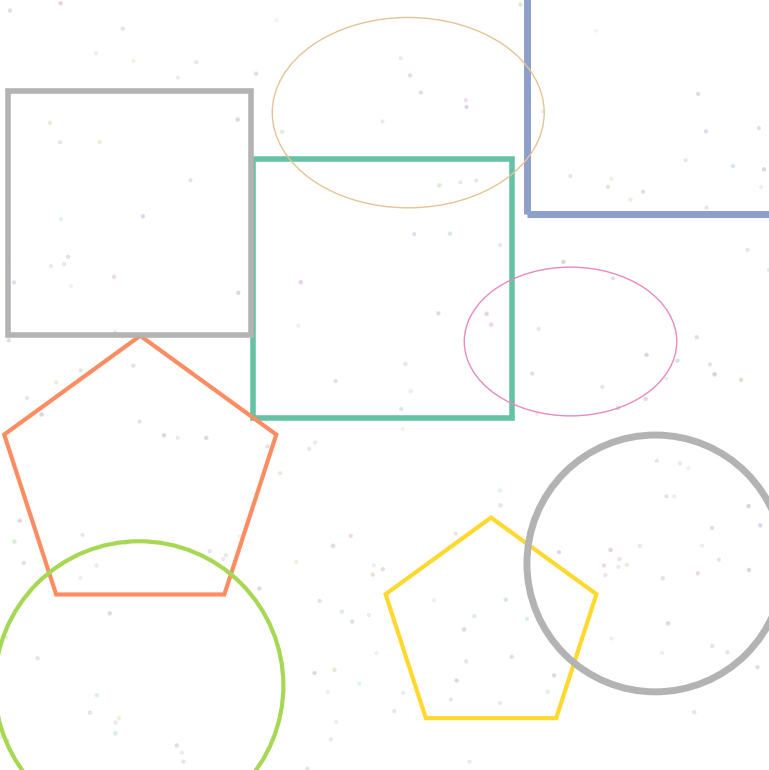[{"shape": "square", "thickness": 2, "radius": 0.84, "center": [0.497, 0.626]}, {"shape": "pentagon", "thickness": 1.5, "radius": 0.93, "center": [0.182, 0.378]}, {"shape": "square", "thickness": 2.5, "radius": 0.84, "center": [0.854, 0.89]}, {"shape": "oval", "thickness": 0.5, "radius": 0.69, "center": [0.741, 0.556]}, {"shape": "circle", "thickness": 1.5, "radius": 0.94, "center": [0.181, 0.11]}, {"shape": "pentagon", "thickness": 1.5, "radius": 0.72, "center": [0.638, 0.184]}, {"shape": "oval", "thickness": 0.5, "radius": 0.88, "center": [0.53, 0.854]}, {"shape": "circle", "thickness": 2.5, "radius": 0.83, "center": [0.851, 0.268]}, {"shape": "square", "thickness": 2, "radius": 0.79, "center": [0.168, 0.724]}]